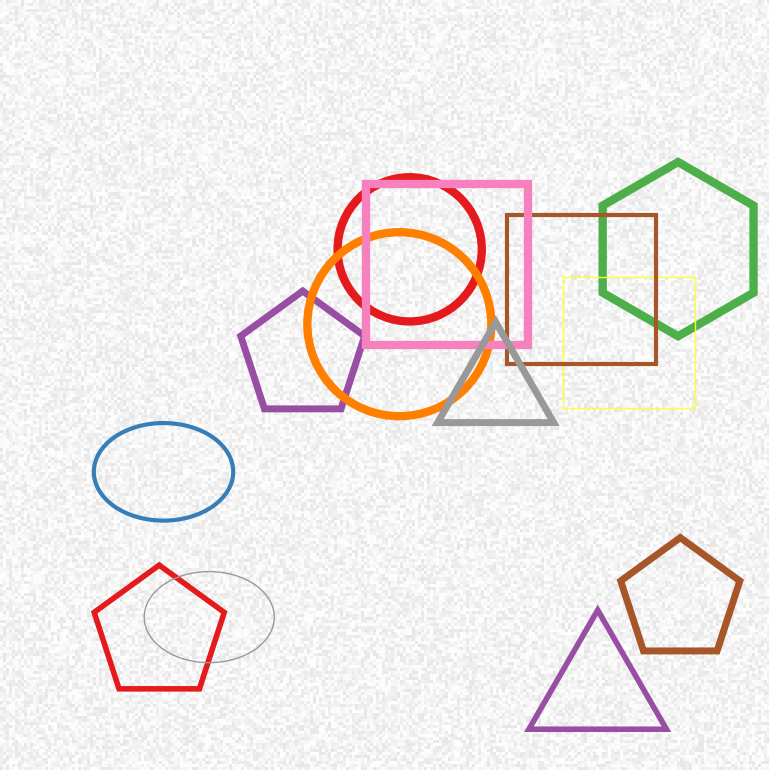[{"shape": "pentagon", "thickness": 2, "radius": 0.44, "center": [0.207, 0.177]}, {"shape": "circle", "thickness": 3, "radius": 0.47, "center": [0.532, 0.676]}, {"shape": "oval", "thickness": 1.5, "radius": 0.45, "center": [0.212, 0.387]}, {"shape": "hexagon", "thickness": 3, "radius": 0.57, "center": [0.881, 0.676]}, {"shape": "triangle", "thickness": 2, "radius": 0.52, "center": [0.776, 0.105]}, {"shape": "pentagon", "thickness": 2.5, "radius": 0.42, "center": [0.393, 0.537]}, {"shape": "circle", "thickness": 3, "radius": 0.6, "center": [0.519, 0.579]}, {"shape": "square", "thickness": 0.5, "radius": 0.43, "center": [0.817, 0.556]}, {"shape": "pentagon", "thickness": 2.5, "radius": 0.41, "center": [0.883, 0.22]}, {"shape": "square", "thickness": 1.5, "radius": 0.48, "center": [0.755, 0.624]}, {"shape": "square", "thickness": 3, "radius": 0.52, "center": [0.581, 0.656]}, {"shape": "oval", "thickness": 0.5, "radius": 0.42, "center": [0.272, 0.199]}, {"shape": "triangle", "thickness": 2.5, "radius": 0.44, "center": [0.644, 0.495]}]